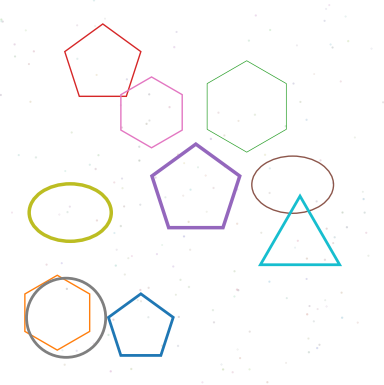[{"shape": "pentagon", "thickness": 2, "radius": 0.44, "center": [0.366, 0.148]}, {"shape": "hexagon", "thickness": 1, "radius": 0.49, "center": [0.149, 0.188]}, {"shape": "hexagon", "thickness": 0.5, "radius": 0.59, "center": [0.641, 0.723]}, {"shape": "pentagon", "thickness": 1, "radius": 0.52, "center": [0.267, 0.834]}, {"shape": "pentagon", "thickness": 2.5, "radius": 0.6, "center": [0.509, 0.506]}, {"shape": "oval", "thickness": 1, "radius": 0.53, "center": [0.76, 0.52]}, {"shape": "hexagon", "thickness": 1, "radius": 0.46, "center": [0.394, 0.708]}, {"shape": "circle", "thickness": 2, "radius": 0.51, "center": [0.172, 0.175]}, {"shape": "oval", "thickness": 2.5, "radius": 0.53, "center": [0.182, 0.448]}, {"shape": "triangle", "thickness": 2, "radius": 0.59, "center": [0.779, 0.372]}]